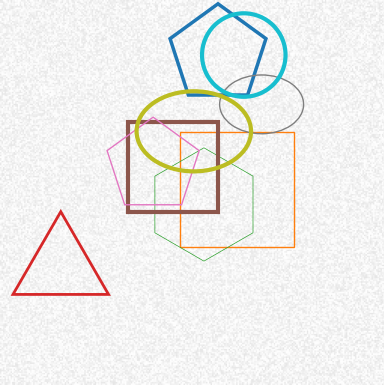[{"shape": "pentagon", "thickness": 2.5, "radius": 0.65, "center": [0.566, 0.859]}, {"shape": "square", "thickness": 1, "radius": 0.74, "center": [0.616, 0.508]}, {"shape": "hexagon", "thickness": 0.5, "radius": 0.74, "center": [0.53, 0.469]}, {"shape": "triangle", "thickness": 2, "radius": 0.72, "center": [0.158, 0.307]}, {"shape": "square", "thickness": 3, "radius": 0.59, "center": [0.45, 0.566]}, {"shape": "pentagon", "thickness": 1, "radius": 0.63, "center": [0.398, 0.57]}, {"shape": "oval", "thickness": 1, "radius": 0.55, "center": [0.68, 0.729]}, {"shape": "oval", "thickness": 3, "radius": 0.74, "center": [0.503, 0.659]}, {"shape": "circle", "thickness": 3, "radius": 0.54, "center": [0.633, 0.857]}]